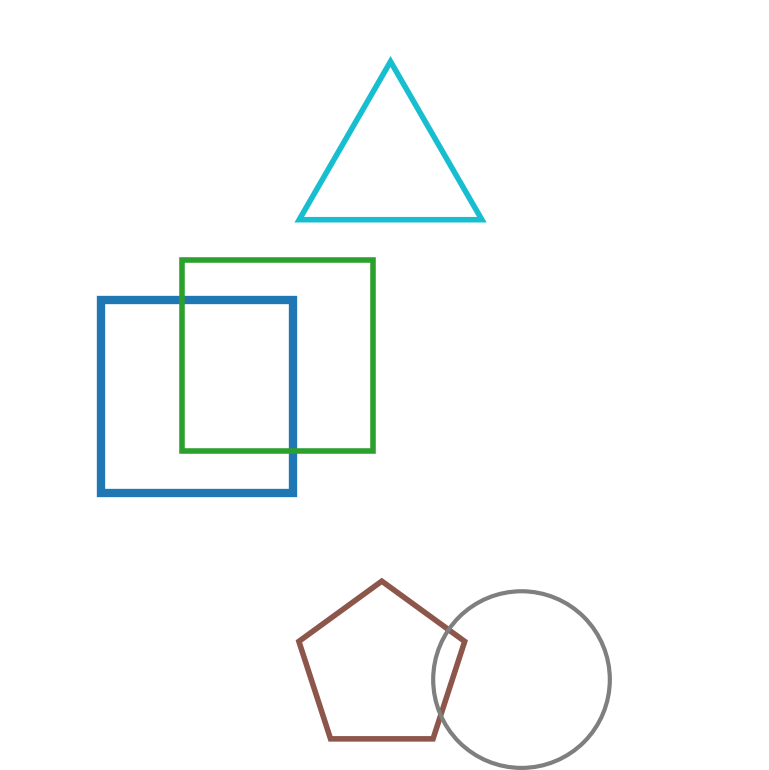[{"shape": "square", "thickness": 3, "radius": 0.63, "center": [0.256, 0.485]}, {"shape": "square", "thickness": 2, "radius": 0.62, "center": [0.361, 0.539]}, {"shape": "pentagon", "thickness": 2, "radius": 0.57, "center": [0.496, 0.132]}, {"shape": "circle", "thickness": 1.5, "radius": 0.57, "center": [0.677, 0.117]}, {"shape": "triangle", "thickness": 2, "radius": 0.68, "center": [0.507, 0.783]}]